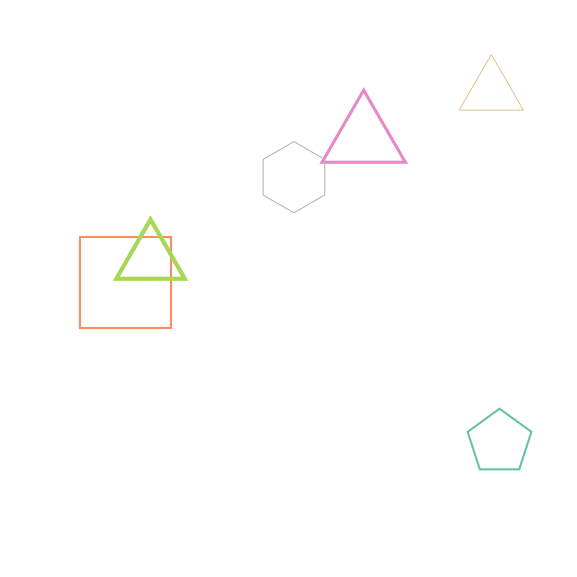[{"shape": "pentagon", "thickness": 1, "radius": 0.29, "center": [0.865, 0.233]}, {"shape": "square", "thickness": 1, "radius": 0.39, "center": [0.218, 0.51]}, {"shape": "triangle", "thickness": 1.5, "radius": 0.42, "center": [0.63, 0.76]}, {"shape": "triangle", "thickness": 2, "radius": 0.34, "center": [0.261, 0.551]}, {"shape": "triangle", "thickness": 0.5, "radius": 0.32, "center": [0.851, 0.841]}, {"shape": "hexagon", "thickness": 0.5, "radius": 0.31, "center": [0.509, 0.692]}]